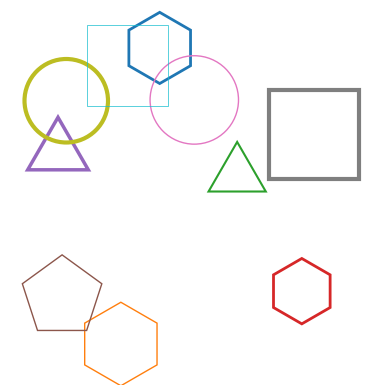[{"shape": "hexagon", "thickness": 2, "radius": 0.46, "center": [0.415, 0.876]}, {"shape": "hexagon", "thickness": 1, "radius": 0.54, "center": [0.314, 0.106]}, {"shape": "triangle", "thickness": 1.5, "radius": 0.43, "center": [0.616, 0.545]}, {"shape": "hexagon", "thickness": 2, "radius": 0.42, "center": [0.784, 0.244]}, {"shape": "triangle", "thickness": 2.5, "radius": 0.45, "center": [0.151, 0.604]}, {"shape": "pentagon", "thickness": 1, "radius": 0.54, "center": [0.161, 0.229]}, {"shape": "circle", "thickness": 1, "radius": 0.57, "center": [0.505, 0.74]}, {"shape": "square", "thickness": 3, "radius": 0.58, "center": [0.816, 0.651]}, {"shape": "circle", "thickness": 3, "radius": 0.54, "center": [0.172, 0.738]}, {"shape": "square", "thickness": 0.5, "radius": 0.52, "center": [0.33, 0.831]}]